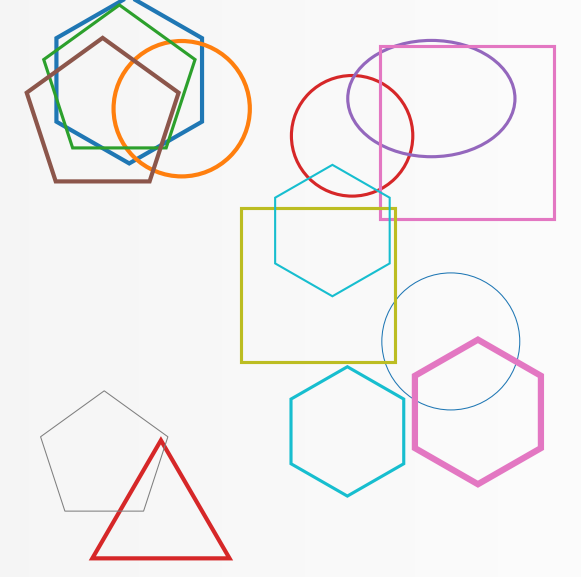[{"shape": "circle", "thickness": 0.5, "radius": 0.59, "center": [0.776, 0.408]}, {"shape": "hexagon", "thickness": 2, "radius": 0.72, "center": [0.222, 0.861]}, {"shape": "circle", "thickness": 2, "radius": 0.59, "center": [0.313, 0.811]}, {"shape": "pentagon", "thickness": 1.5, "radius": 0.68, "center": [0.205, 0.854]}, {"shape": "circle", "thickness": 1.5, "radius": 0.52, "center": [0.606, 0.764]}, {"shape": "triangle", "thickness": 2, "radius": 0.68, "center": [0.277, 0.1]}, {"shape": "oval", "thickness": 1.5, "radius": 0.72, "center": [0.742, 0.828]}, {"shape": "pentagon", "thickness": 2, "radius": 0.69, "center": [0.177, 0.796]}, {"shape": "square", "thickness": 1.5, "radius": 0.75, "center": [0.804, 0.769]}, {"shape": "hexagon", "thickness": 3, "radius": 0.63, "center": [0.822, 0.286]}, {"shape": "pentagon", "thickness": 0.5, "radius": 0.58, "center": [0.179, 0.207]}, {"shape": "square", "thickness": 1.5, "radius": 0.67, "center": [0.547, 0.506]}, {"shape": "hexagon", "thickness": 1.5, "radius": 0.56, "center": [0.598, 0.252]}, {"shape": "hexagon", "thickness": 1, "radius": 0.57, "center": [0.572, 0.6]}]